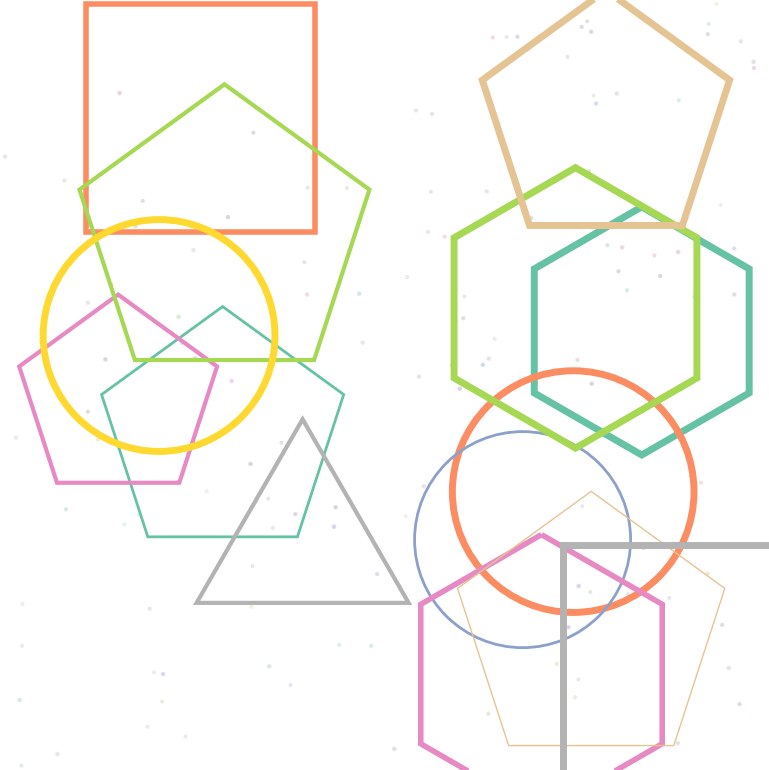[{"shape": "pentagon", "thickness": 1, "radius": 0.83, "center": [0.289, 0.437]}, {"shape": "hexagon", "thickness": 2.5, "radius": 0.81, "center": [0.833, 0.57]}, {"shape": "square", "thickness": 2, "radius": 0.74, "center": [0.261, 0.847]}, {"shape": "circle", "thickness": 2.5, "radius": 0.78, "center": [0.744, 0.362]}, {"shape": "circle", "thickness": 1, "radius": 0.7, "center": [0.679, 0.299]}, {"shape": "pentagon", "thickness": 1.5, "radius": 0.68, "center": [0.153, 0.482]}, {"shape": "hexagon", "thickness": 2, "radius": 0.91, "center": [0.703, 0.125]}, {"shape": "pentagon", "thickness": 1.5, "radius": 0.99, "center": [0.292, 0.693]}, {"shape": "hexagon", "thickness": 2.5, "radius": 0.91, "center": [0.747, 0.6]}, {"shape": "circle", "thickness": 2.5, "radius": 0.75, "center": [0.207, 0.564]}, {"shape": "pentagon", "thickness": 0.5, "radius": 0.91, "center": [0.768, 0.179]}, {"shape": "pentagon", "thickness": 2.5, "radius": 0.84, "center": [0.787, 0.844]}, {"shape": "square", "thickness": 2.5, "radius": 0.77, "center": [0.885, 0.139]}, {"shape": "triangle", "thickness": 1.5, "radius": 0.79, "center": [0.393, 0.297]}]